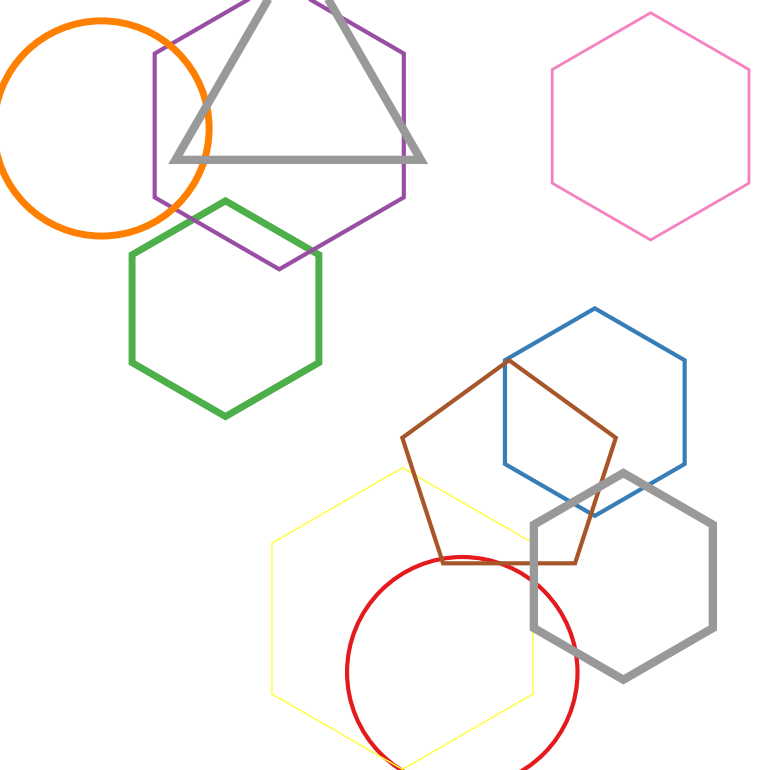[{"shape": "circle", "thickness": 1.5, "radius": 0.75, "center": [0.6, 0.127]}, {"shape": "hexagon", "thickness": 1.5, "radius": 0.67, "center": [0.772, 0.465]}, {"shape": "hexagon", "thickness": 2.5, "radius": 0.7, "center": [0.293, 0.599]}, {"shape": "hexagon", "thickness": 1.5, "radius": 0.93, "center": [0.363, 0.837]}, {"shape": "circle", "thickness": 2.5, "radius": 0.7, "center": [0.132, 0.833]}, {"shape": "hexagon", "thickness": 0.5, "radius": 0.98, "center": [0.523, 0.197]}, {"shape": "pentagon", "thickness": 1.5, "radius": 0.73, "center": [0.661, 0.386]}, {"shape": "hexagon", "thickness": 1, "radius": 0.74, "center": [0.845, 0.836]}, {"shape": "hexagon", "thickness": 3, "radius": 0.67, "center": [0.81, 0.251]}, {"shape": "triangle", "thickness": 3, "radius": 0.92, "center": [0.387, 0.884]}]